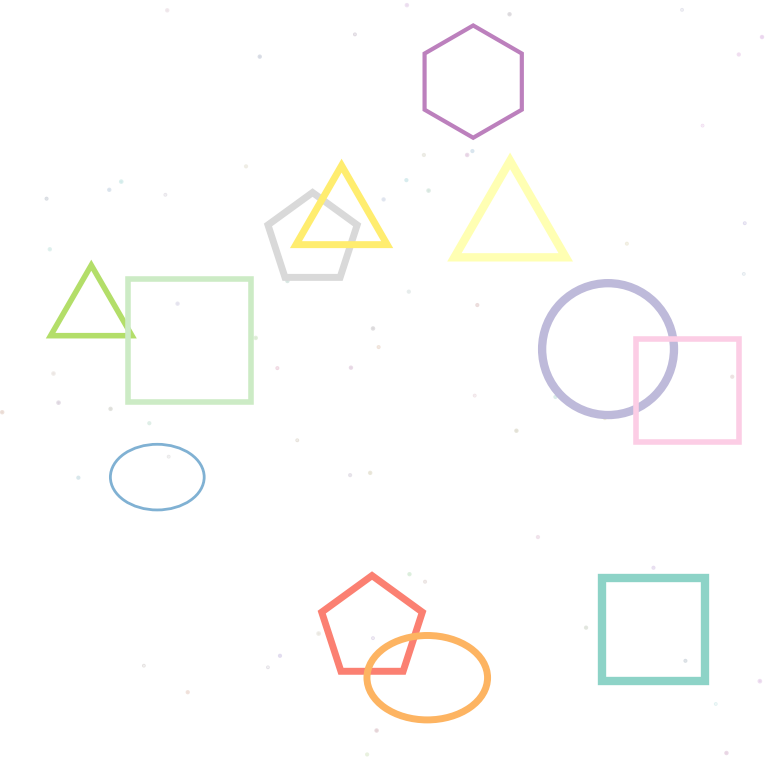[{"shape": "square", "thickness": 3, "radius": 0.33, "center": [0.849, 0.182]}, {"shape": "triangle", "thickness": 3, "radius": 0.42, "center": [0.662, 0.708]}, {"shape": "circle", "thickness": 3, "radius": 0.43, "center": [0.79, 0.547]}, {"shape": "pentagon", "thickness": 2.5, "radius": 0.34, "center": [0.483, 0.184]}, {"shape": "oval", "thickness": 1, "radius": 0.3, "center": [0.204, 0.38]}, {"shape": "oval", "thickness": 2.5, "radius": 0.39, "center": [0.555, 0.12]}, {"shape": "triangle", "thickness": 2, "radius": 0.31, "center": [0.119, 0.595]}, {"shape": "square", "thickness": 2, "radius": 0.33, "center": [0.893, 0.493]}, {"shape": "pentagon", "thickness": 2.5, "radius": 0.3, "center": [0.406, 0.689]}, {"shape": "hexagon", "thickness": 1.5, "radius": 0.36, "center": [0.615, 0.894]}, {"shape": "square", "thickness": 2, "radius": 0.4, "center": [0.246, 0.558]}, {"shape": "triangle", "thickness": 2.5, "radius": 0.34, "center": [0.444, 0.716]}]